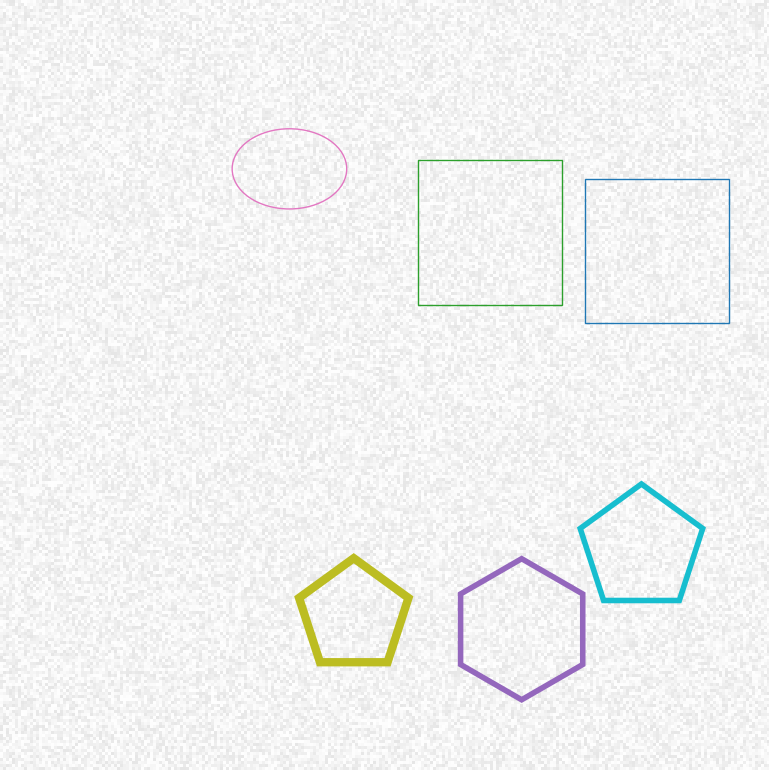[{"shape": "square", "thickness": 0.5, "radius": 0.47, "center": [0.853, 0.674]}, {"shape": "square", "thickness": 0.5, "radius": 0.47, "center": [0.637, 0.698]}, {"shape": "hexagon", "thickness": 2, "radius": 0.46, "center": [0.677, 0.183]}, {"shape": "oval", "thickness": 0.5, "radius": 0.37, "center": [0.376, 0.781]}, {"shape": "pentagon", "thickness": 3, "radius": 0.37, "center": [0.459, 0.2]}, {"shape": "pentagon", "thickness": 2, "radius": 0.42, "center": [0.833, 0.288]}]